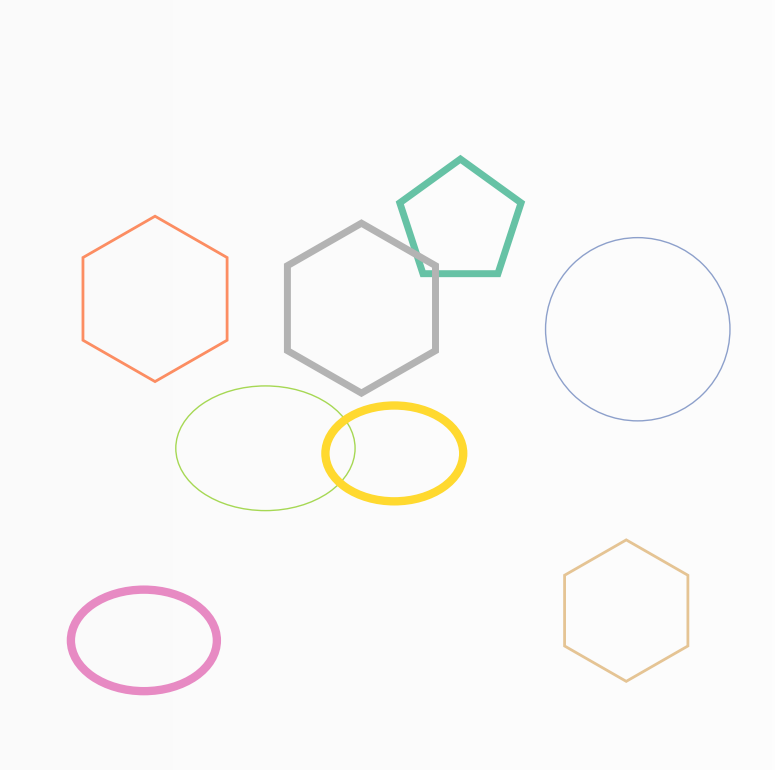[{"shape": "pentagon", "thickness": 2.5, "radius": 0.41, "center": [0.594, 0.711]}, {"shape": "hexagon", "thickness": 1, "radius": 0.54, "center": [0.2, 0.612]}, {"shape": "circle", "thickness": 0.5, "radius": 0.59, "center": [0.823, 0.572]}, {"shape": "oval", "thickness": 3, "radius": 0.47, "center": [0.186, 0.168]}, {"shape": "oval", "thickness": 0.5, "radius": 0.58, "center": [0.342, 0.418]}, {"shape": "oval", "thickness": 3, "radius": 0.44, "center": [0.509, 0.411]}, {"shape": "hexagon", "thickness": 1, "radius": 0.46, "center": [0.808, 0.207]}, {"shape": "hexagon", "thickness": 2.5, "radius": 0.55, "center": [0.466, 0.6]}]